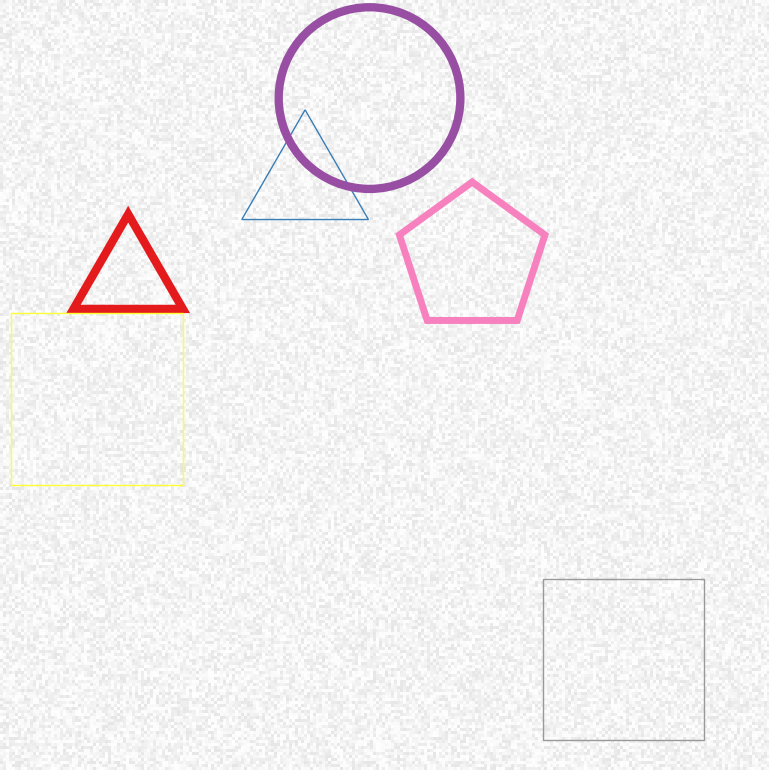[{"shape": "triangle", "thickness": 3, "radius": 0.41, "center": [0.166, 0.64]}, {"shape": "triangle", "thickness": 0.5, "radius": 0.47, "center": [0.396, 0.762]}, {"shape": "circle", "thickness": 3, "radius": 0.59, "center": [0.48, 0.873]}, {"shape": "square", "thickness": 0.5, "radius": 0.56, "center": [0.126, 0.482]}, {"shape": "pentagon", "thickness": 2.5, "radius": 0.5, "center": [0.613, 0.664]}, {"shape": "square", "thickness": 0.5, "radius": 0.52, "center": [0.81, 0.144]}]